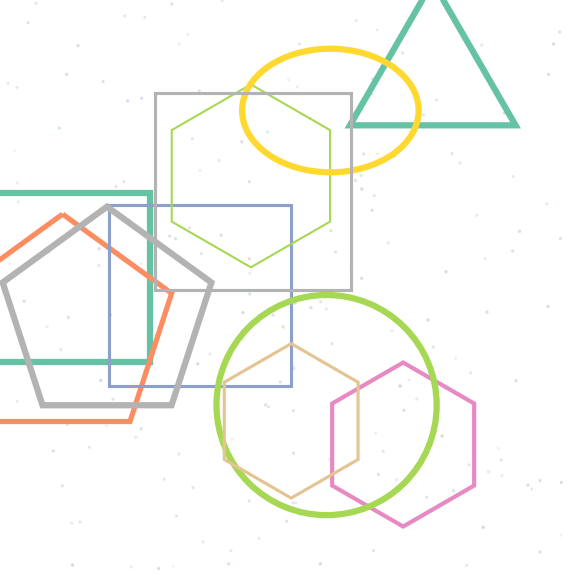[{"shape": "square", "thickness": 3, "radius": 0.73, "center": [0.114, 0.519]}, {"shape": "triangle", "thickness": 3, "radius": 0.83, "center": [0.749, 0.865]}, {"shape": "pentagon", "thickness": 2.5, "radius": 0.99, "center": [0.108, 0.43]}, {"shape": "square", "thickness": 1.5, "radius": 0.79, "center": [0.347, 0.488]}, {"shape": "hexagon", "thickness": 2, "radius": 0.71, "center": [0.698, 0.229]}, {"shape": "hexagon", "thickness": 1, "radius": 0.79, "center": [0.434, 0.695]}, {"shape": "circle", "thickness": 3, "radius": 0.95, "center": [0.565, 0.298]}, {"shape": "oval", "thickness": 3, "radius": 0.76, "center": [0.572, 0.808]}, {"shape": "hexagon", "thickness": 1.5, "radius": 0.67, "center": [0.504, 0.27]}, {"shape": "square", "thickness": 1.5, "radius": 0.85, "center": [0.438, 0.668]}, {"shape": "pentagon", "thickness": 3, "radius": 0.95, "center": [0.185, 0.451]}]